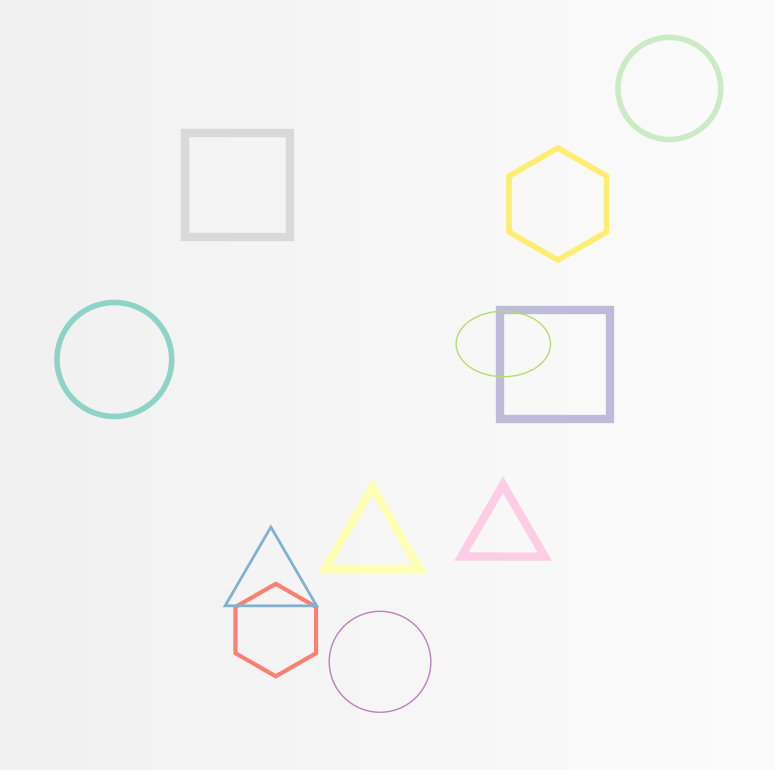[{"shape": "circle", "thickness": 2, "radius": 0.37, "center": [0.148, 0.533]}, {"shape": "triangle", "thickness": 3, "radius": 0.35, "center": [0.48, 0.296]}, {"shape": "square", "thickness": 3, "radius": 0.36, "center": [0.716, 0.527]}, {"shape": "hexagon", "thickness": 1.5, "radius": 0.3, "center": [0.356, 0.182]}, {"shape": "triangle", "thickness": 1, "radius": 0.34, "center": [0.35, 0.247]}, {"shape": "oval", "thickness": 0.5, "radius": 0.3, "center": [0.649, 0.553]}, {"shape": "triangle", "thickness": 3, "radius": 0.31, "center": [0.649, 0.308]}, {"shape": "square", "thickness": 3, "radius": 0.34, "center": [0.306, 0.76]}, {"shape": "circle", "thickness": 0.5, "radius": 0.33, "center": [0.49, 0.141]}, {"shape": "circle", "thickness": 2, "radius": 0.33, "center": [0.864, 0.885]}, {"shape": "hexagon", "thickness": 2, "radius": 0.36, "center": [0.72, 0.735]}]